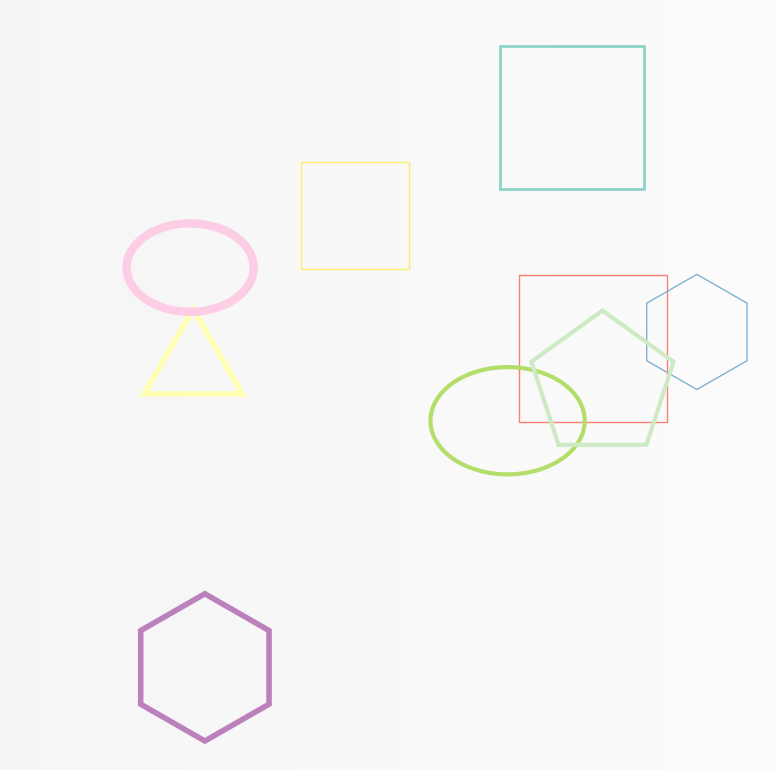[{"shape": "square", "thickness": 1, "radius": 0.46, "center": [0.739, 0.847]}, {"shape": "triangle", "thickness": 2, "radius": 0.37, "center": [0.249, 0.525]}, {"shape": "square", "thickness": 0.5, "radius": 0.48, "center": [0.765, 0.548]}, {"shape": "hexagon", "thickness": 0.5, "radius": 0.37, "center": [0.899, 0.569]}, {"shape": "oval", "thickness": 1.5, "radius": 0.5, "center": [0.655, 0.454]}, {"shape": "oval", "thickness": 3, "radius": 0.41, "center": [0.245, 0.652]}, {"shape": "hexagon", "thickness": 2, "radius": 0.48, "center": [0.264, 0.133]}, {"shape": "pentagon", "thickness": 1.5, "radius": 0.48, "center": [0.777, 0.5]}, {"shape": "square", "thickness": 0.5, "radius": 0.35, "center": [0.459, 0.72]}]